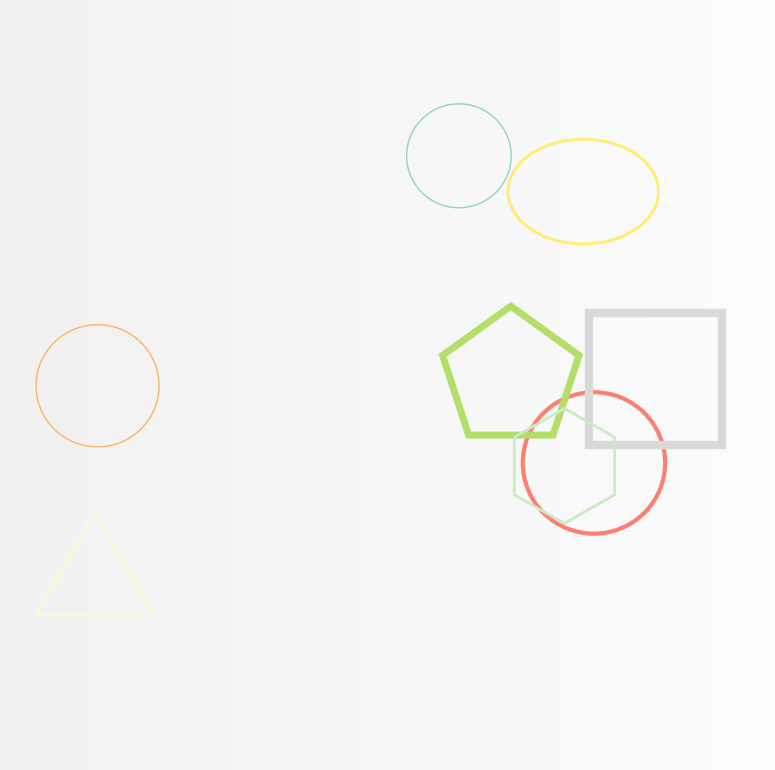[{"shape": "circle", "thickness": 0.5, "radius": 0.34, "center": [0.592, 0.798]}, {"shape": "triangle", "thickness": 0.5, "radius": 0.44, "center": [0.122, 0.245]}, {"shape": "circle", "thickness": 1.5, "radius": 0.46, "center": [0.766, 0.399]}, {"shape": "circle", "thickness": 0.5, "radius": 0.4, "center": [0.126, 0.499]}, {"shape": "pentagon", "thickness": 2.5, "radius": 0.46, "center": [0.659, 0.51]}, {"shape": "square", "thickness": 3, "radius": 0.43, "center": [0.846, 0.508]}, {"shape": "hexagon", "thickness": 1, "radius": 0.37, "center": [0.728, 0.395]}, {"shape": "oval", "thickness": 1, "radius": 0.49, "center": [0.753, 0.751]}]